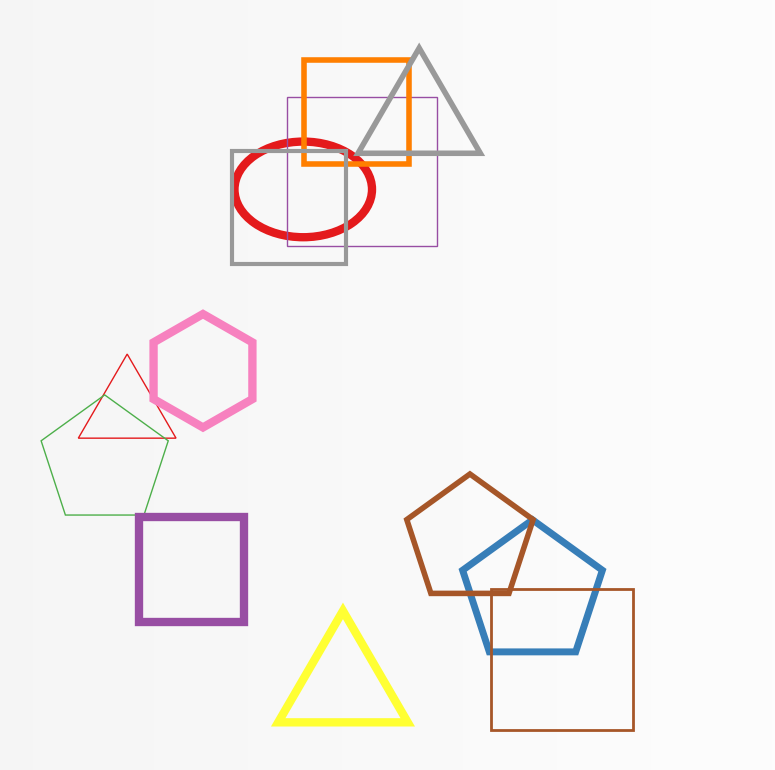[{"shape": "oval", "thickness": 3, "radius": 0.44, "center": [0.391, 0.754]}, {"shape": "triangle", "thickness": 0.5, "radius": 0.36, "center": [0.164, 0.467]}, {"shape": "pentagon", "thickness": 2.5, "radius": 0.47, "center": [0.687, 0.23]}, {"shape": "pentagon", "thickness": 0.5, "radius": 0.43, "center": [0.135, 0.401]}, {"shape": "square", "thickness": 0.5, "radius": 0.48, "center": [0.467, 0.778]}, {"shape": "square", "thickness": 3, "radius": 0.34, "center": [0.247, 0.26]}, {"shape": "square", "thickness": 2, "radius": 0.34, "center": [0.46, 0.854]}, {"shape": "triangle", "thickness": 3, "radius": 0.48, "center": [0.443, 0.11]}, {"shape": "square", "thickness": 1, "radius": 0.46, "center": [0.726, 0.143]}, {"shape": "pentagon", "thickness": 2, "radius": 0.43, "center": [0.606, 0.299]}, {"shape": "hexagon", "thickness": 3, "radius": 0.37, "center": [0.262, 0.519]}, {"shape": "square", "thickness": 1.5, "radius": 0.37, "center": [0.373, 0.731]}, {"shape": "triangle", "thickness": 2, "radius": 0.46, "center": [0.541, 0.846]}]